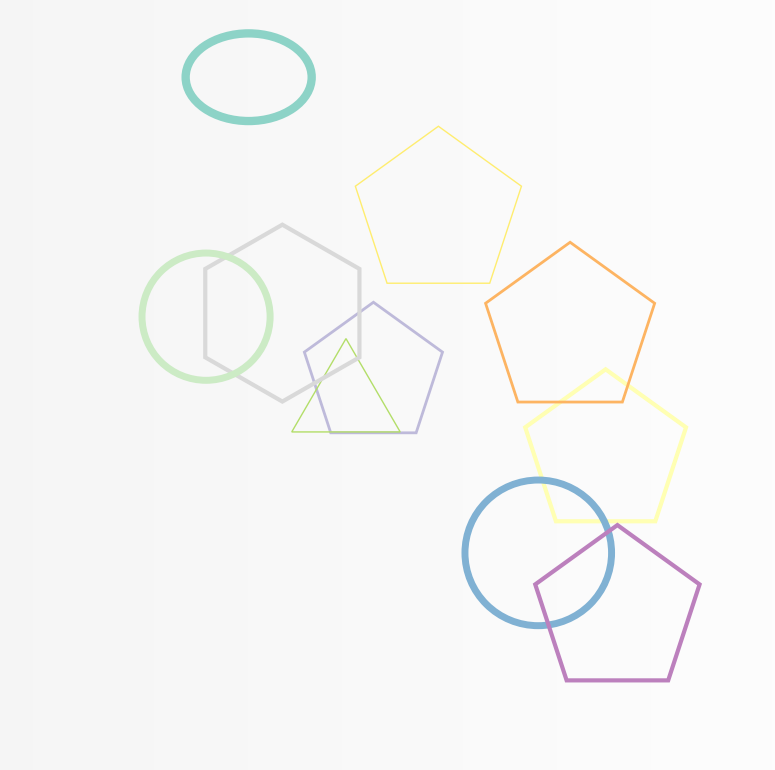[{"shape": "oval", "thickness": 3, "radius": 0.41, "center": [0.321, 0.9]}, {"shape": "pentagon", "thickness": 1.5, "radius": 0.55, "center": [0.781, 0.411]}, {"shape": "pentagon", "thickness": 1, "radius": 0.47, "center": [0.482, 0.514]}, {"shape": "circle", "thickness": 2.5, "radius": 0.47, "center": [0.695, 0.282]}, {"shape": "pentagon", "thickness": 1, "radius": 0.57, "center": [0.736, 0.571]}, {"shape": "triangle", "thickness": 0.5, "radius": 0.4, "center": [0.446, 0.479]}, {"shape": "hexagon", "thickness": 1.5, "radius": 0.57, "center": [0.364, 0.593]}, {"shape": "pentagon", "thickness": 1.5, "radius": 0.56, "center": [0.797, 0.207]}, {"shape": "circle", "thickness": 2.5, "radius": 0.41, "center": [0.266, 0.589]}, {"shape": "pentagon", "thickness": 0.5, "radius": 0.56, "center": [0.566, 0.723]}]